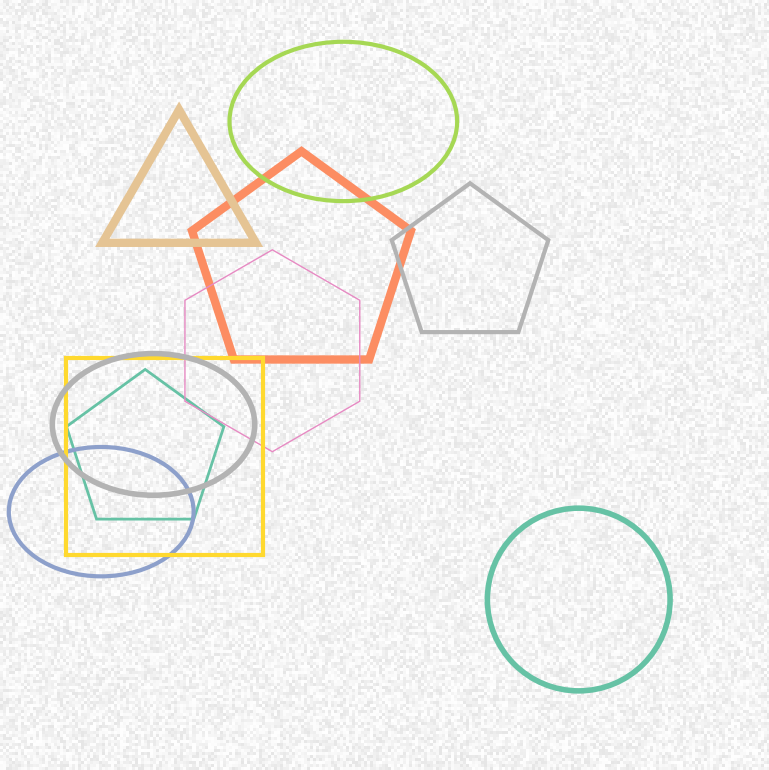[{"shape": "circle", "thickness": 2, "radius": 0.59, "center": [0.752, 0.221]}, {"shape": "pentagon", "thickness": 1, "radius": 0.54, "center": [0.189, 0.413]}, {"shape": "pentagon", "thickness": 3, "radius": 0.75, "center": [0.392, 0.654]}, {"shape": "oval", "thickness": 1.5, "radius": 0.6, "center": [0.131, 0.336]}, {"shape": "hexagon", "thickness": 0.5, "radius": 0.66, "center": [0.354, 0.544]}, {"shape": "oval", "thickness": 1.5, "radius": 0.74, "center": [0.446, 0.842]}, {"shape": "square", "thickness": 1.5, "radius": 0.64, "center": [0.213, 0.407]}, {"shape": "triangle", "thickness": 3, "radius": 0.58, "center": [0.233, 0.742]}, {"shape": "oval", "thickness": 2, "radius": 0.66, "center": [0.199, 0.449]}, {"shape": "pentagon", "thickness": 1.5, "radius": 0.53, "center": [0.61, 0.655]}]